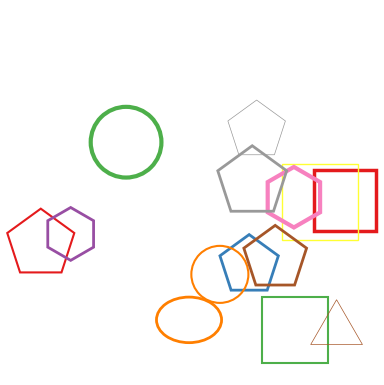[{"shape": "pentagon", "thickness": 1.5, "radius": 0.46, "center": [0.106, 0.366]}, {"shape": "square", "thickness": 2.5, "radius": 0.4, "center": [0.896, 0.479]}, {"shape": "pentagon", "thickness": 2, "radius": 0.4, "center": [0.647, 0.311]}, {"shape": "square", "thickness": 1.5, "radius": 0.43, "center": [0.766, 0.143]}, {"shape": "circle", "thickness": 3, "radius": 0.46, "center": [0.327, 0.631]}, {"shape": "hexagon", "thickness": 2, "radius": 0.34, "center": [0.184, 0.392]}, {"shape": "oval", "thickness": 2, "radius": 0.42, "center": [0.491, 0.169]}, {"shape": "circle", "thickness": 1.5, "radius": 0.37, "center": [0.571, 0.287]}, {"shape": "square", "thickness": 1, "radius": 0.49, "center": [0.831, 0.476]}, {"shape": "triangle", "thickness": 0.5, "radius": 0.39, "center": [0.874, 0.144]}, {"shape": "pentagon", "thickness": 2, "radius": 0.43, "center": [0.715, 0.329]}, {"shape": "hexagon", "thickness": 3, "radius": 0.39, "center": [0.763, 0.488]}, {"shape": "pentagon", "thickness": 2, "radius": 0.47, "center": [0.655, 0.527]}, {"shape": "pentagon", "thickness": 0.5, "radius": 0.39, "center": [0.667, 0.662]}]